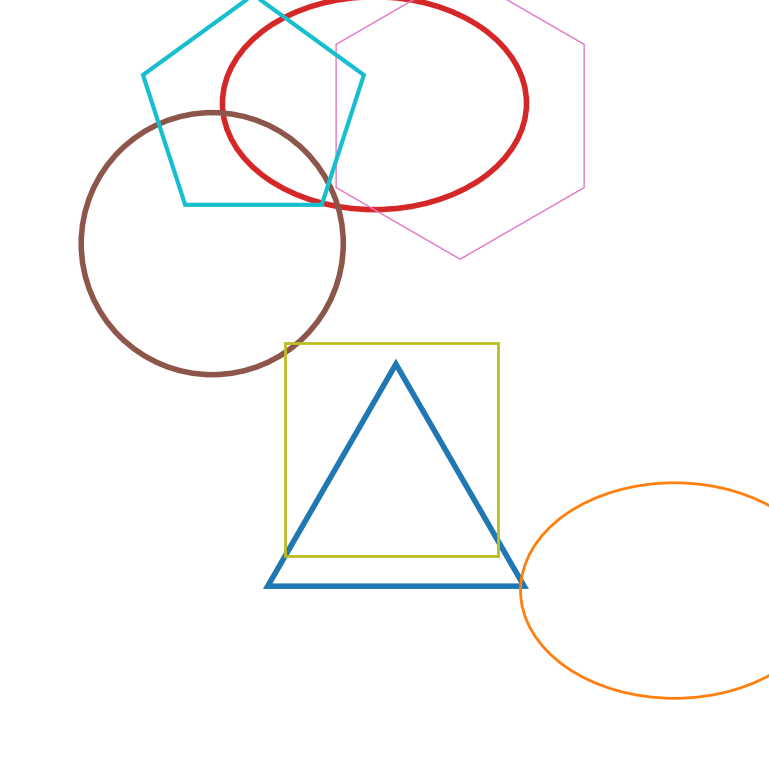[{"shape": "triangle", "thickness": 2, "radius": 0.96, "center": [0.514, 0.335]}, {"shape": "oval", "thickness": 1, "radius": 1.0, "center": [0.876, 0.233]}, {"shape": "oval", "thickness": 2, "radius": 0.99, "center": [0.486, 0.866]}, {"shape": "circle", "thickness": 2, "radius": 0.85, "center": [0.276, 0.684]}, {"shape": "hexagon", "thickness": 0.5, "radius": 0.93, "center": [0.598, 0.849]}, {"shape": "square", "thickness": 1, "radius": 0.69, "center": [0.509, 0.416]}, {"shape": "pentagon", "thickness": 1.5, "radius": 0.75, "center": [0.329, 0.856]}]